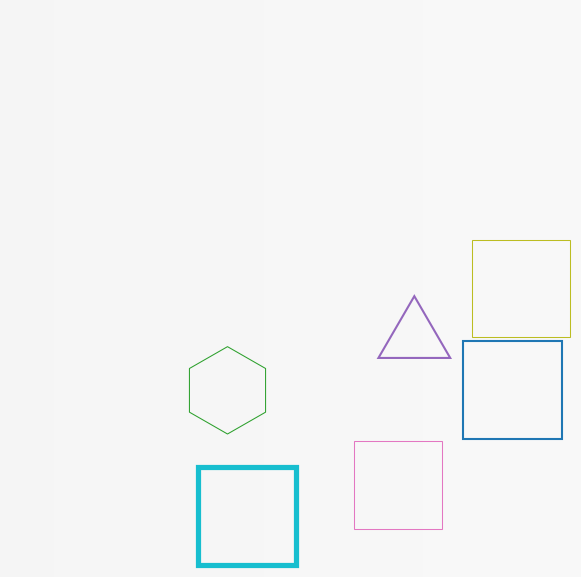[{"shape": "square", "thickness": 1, "radius": 0.42, "center": [0.882, 0.324]}, {"shape": "hexagon", "thickness": 0.5, "radius": 0.38, "center": [0.391, 0.323]}, {"shape": "triangle", "thickness": 1, "radius": 0.36, "center": [0.713, 0.415]}, {"shape": "square", "thickness": 0.5, "radius": 0.38, "center": [0.684, 0.159]}, {"shape": "square", "thickness": 0.5, "radius": 0.42, "center": [0.896, 0.5]}, {"shape": "square", "thickness": 2.5, "radius": 0.42, "center": [0.425, 0.106]}]